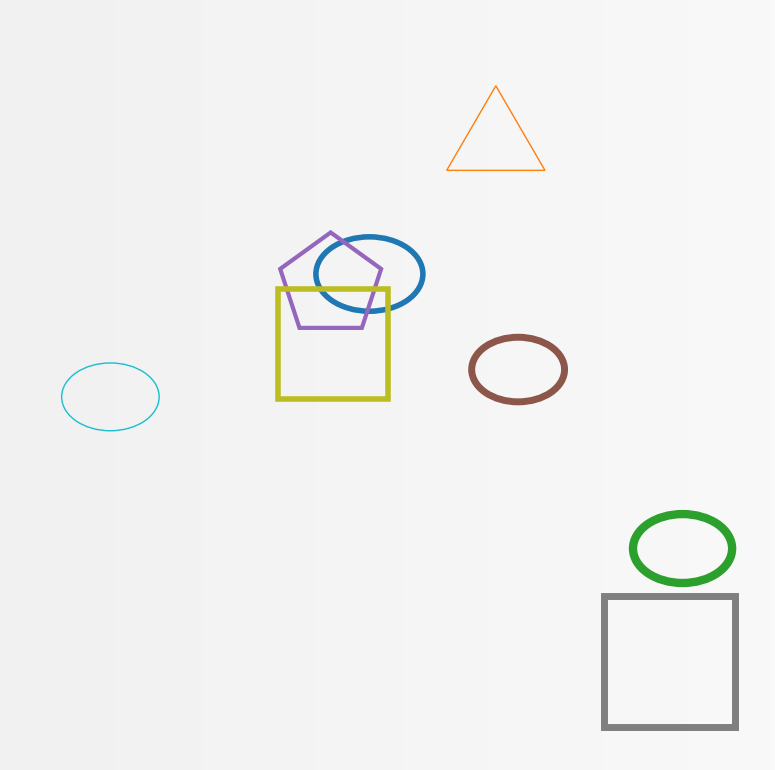[{"shape": "oval", "thickness": 2, "radius": 0.35, "center": [0.477, 0.644]}, {"shape": "triangle", "thickness": 0.5, "radius": 0.37, "center": [0.64, 0.815]}, {"shape": "oval", "thickness": 3, "radius": 0.32, "center": [0.881, 0.288]}, {"shape": "pentagon", "thickness": 1.5, "radius": 0.34, "center": [0.427, 0.63]}, {"shape": "oval", "thickness": 2.5, "radius": 0.3, "center": [0.669, 0.52]}, {"shape": "square", "thickness": 2.5, "radius": 0.42, "center": [0.864, 0.141]}, {"shape": "square", "thickness": 2, "radius": 0.36, "center": [0.43, 0.554]}, {"shape": "oval", "thickness": 0.5, "radius": 0.31, "center": [0.142, 0.485]}]